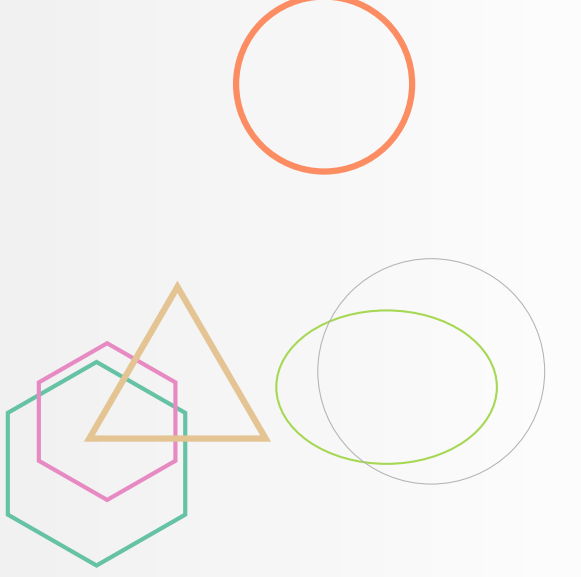[{"shape": "hexagon", "thickness": 2, "radius": 0.88, "center": [0.166, 0.196]}, {"shape": "circle", "thickness": 3, "radius": 0.76, "center": [0.558, 0.854]}, {"shape": "hexagon", "thickness": 2, "radius": 0.68, "center": [0.184, 0.269]}, {"shape": "oval", "thickness": 1, "radius": 0.95, "center": [0.665, 0.329]}, {"shape": "triangle", "thickness": 3, "radius": 0.88, "center": [0.305, 0.327]}, {"shape": "circle", "thickness": 0.5, "radius": 0.98, "center": [0.742, 0.356]}]